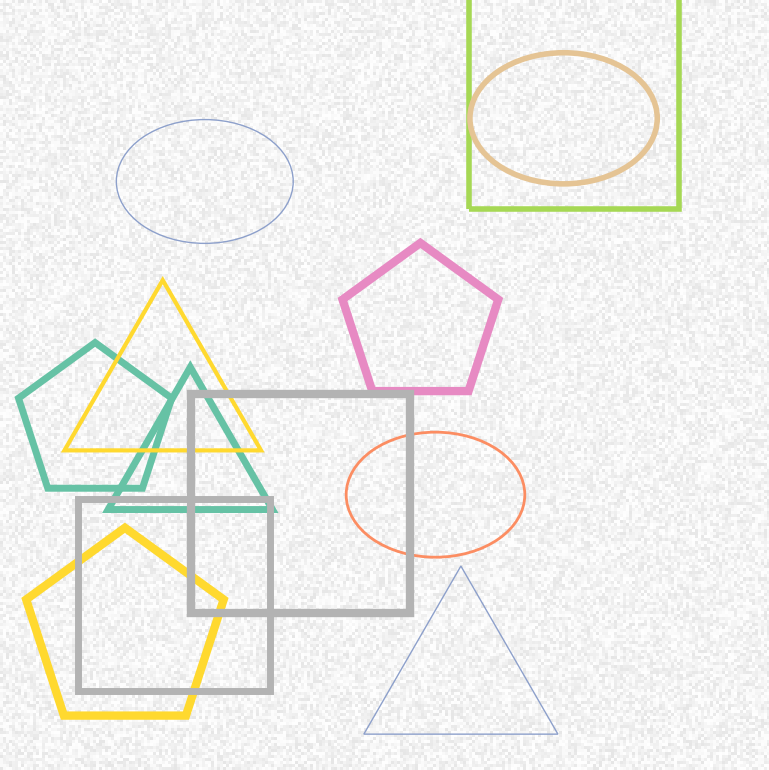[{"shape": "pentagon", "thickness": 2.5, "radius": 0.52, "center": [0.124, 0.451]}, {"shape": "triangle", "thickness": 2.5, "radius": 0.62, "center": [0.247, 0.4]}, {"shape": "oval", "thickness": 1, "radius": 0.58, "center": [0.566, 0.358]}, {"shape": "triangle", "thickness": 0.5, "radius": 0.73, "center": [0.599, 0.119]}, {"shape": "oval", "thickness": 0.5, "radius": 0.57, "center": [0.266, 0.764]}, {"shape": "pentagon", "thickness": 3, "radius": 0.53, "center": [0.546, 0.578]}, {"shape": "square", "thickness": 2, "radius": 0.68, "center": [0.745, 0.865]}, {"shape": "pentagon", "thickness": 3, "radius": 0.67, "center": [0.162, 0.18]}, {"shape": "triangle", "thickness": 1.5, "radius": 0.74, "center": [0.211, 0.489]}, {"shape": "oval", "thickness": 2, "radius": 0.61, "center": [0.732, 0.846]}, {"shape": "square", "thickness": 2.5, "radius": 0.62, "center": [0.226, 0.227]}, {"shape": "square", "thickness": 3, "radius": 0.71, "center": [0.39, 0.346]}]